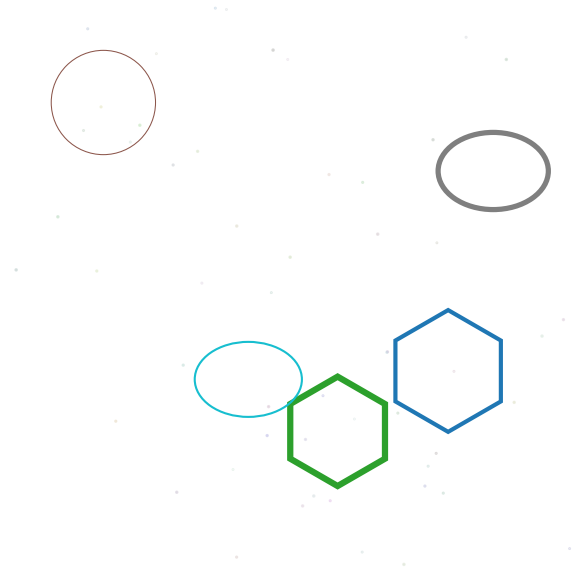[{"shape": "hexagon", "thickness": 2, "radius": 0.53, "center": [0.776, 0.357]}, {"shape": "hexagon", "thickness": 3, "radius": 0.47, "center": [0.585, 0.252]}, {"shape": "circle", "thickness": 0.5, "radius": 0.45, "center": [0.179, 0.822]}, {"shape": "oval", "thickness": 2.5, "radius": 0.48, "center": [0.854, 0.703]}, {"shape": "oval", "thickness": 1, "radius": 0.46, "center": [0.43, 0.342]}]